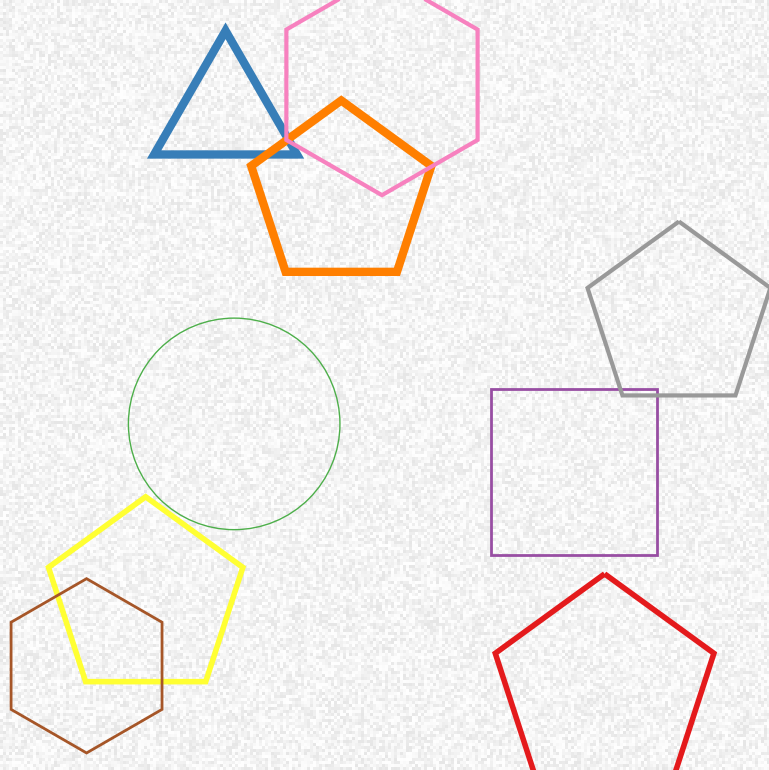[{"shape": "pentagon", "thickness": 2, "radius": 0.75, "center": [0.785, 0.105]}, {"shape": "triangle", "thickness": 3, "radius": 0.54, "center": [0.293, 0.853]}, {"shape": "circle", "thickness": 0.5, "radius": 0.69, "center": [0.304, 0.449]}, {"shape": "square", "thickness": 1, "radius": 0.54, "center": [0.745, 0.387]}, {"shape": "pentagon", "thickness": 3, "radius": 0.62, "center": [0.443, 0.746]}, {"shape": "pentagon", "thickness": 2, "radius": 0.66, "center": [0.189, 0.222]}, {"shape": "hexagon", "thickness": 1, "radius": 0.57, "center": [0.112, 0.135]}, {"shape": "hexagon", "thickness": 1.5, "radius": 0.72, "center": [0.496, 0.89]}, {"shape": "pentagon", "thickness": 1.5, "radius": 0.62, "center": [0.882, 0.587]}]